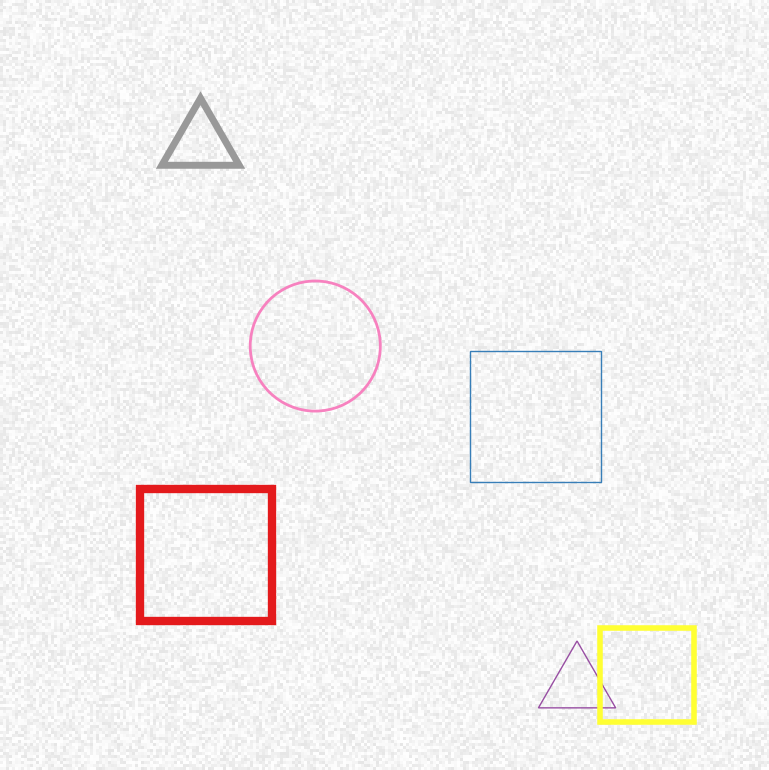[{"shape": "square", "thickness": 3, "radius": 0.43, "center": [0.267, 0.279]}, {"shape": "square", "thickness": 0.5, "radius": 0.43, "center": [0.695, 0.459]}, {"shape": "triangle", "thickness": 0.5, "radius": 0.29, "center": [0.749, 0.11]}, {"shape": "square", "thickness": 2, "radius": 0.31, "center": [0.84, 0.123]}, {"shape": "circle", "thickness": 1, "radius": 0.42, "center": [0.409, 0.551]}, {"shape": "triangle", "thickness": 2.5, "radius": 0.29, "center": [0.26, 0.814]}]